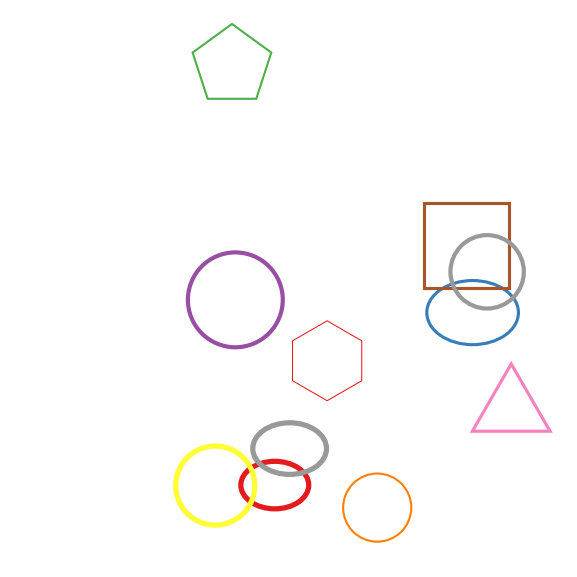[{"shape": "oval", "thickness": 2.5, "radius": 0.29, "center": [0.476, 0.159]}, {"shape": "hexagon", "thickness": 0.5, "radius": 0.35, "center": [0.566, 0.374]}, {"shape": "oval", "thickness": 1.5, "radius": 0.4, "center": [0.818, 0.458]}, {"shape": "pentagon", "thickness": 1, "radius": 0.36, "center": [0.402, 0.886]}, {"shape": "circle", "thickness": 2, "radius": 0.41, "center": [0.408, 0.48]}, {"shape": "circle", "thickness": 1, "radius": 0.29, "center": [0.653, 0.12]}, {"shape": "circle", "thickness": 2.5, "radius": 0.34, "center": [0.373, 0.158]}, {"shape": "square", "thickness": 1.5, "radius": 0.37, "center": [0.807, 0.574]}, {"shape": "triangle", "thickness": 1.5, "radius": 0.39, "center": [0.885, 0.291]}, {"shape": "circle", "thickness": 2, "radius": 0.32, "center": [0.844, 0.528]}, {"shape": "oval", "thickness": 2.5, "radius": 0.32, "center": [0.502, 0.222]}]